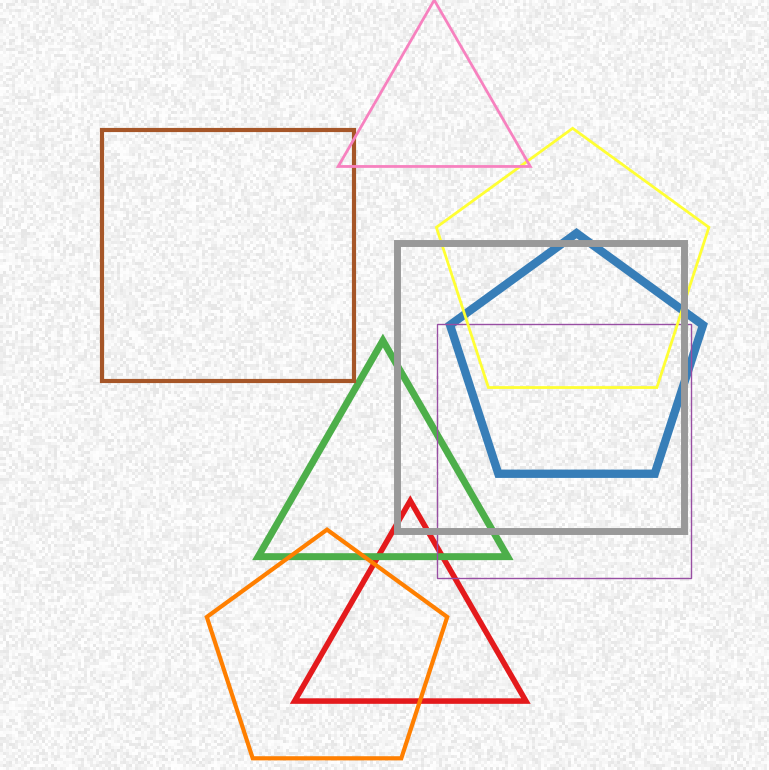[{"shape": "triangle", "thickness": 2, "radius": 0.87, "center": [0.533, 0.176]}, {"shape": "pentagon", "thickness": 3, "radius": 0.86, "center": [0.749, 0.524]}, {"shape": "triangle", "thickness": 2.5, "radius": 0.94, "center": [0.497, 0.371]}, {"shape": "square", "thickness": 0.5, "radius": 0.82, "center": [0.733, 0.414]}, {"shape": "pentagon", "thickness": 1.5, "radius": 0.82, "center": [0.425, 0.148]}, {"shape": "pentagon", "thickness": 1, "radius": 0.93, "center": [0.744, 0.647]}, {"shape": "square", "thickness": 1.5, "radius": 0.82, "center": [0.296, 0.668]}, {"shape": "triangle", "thickness": 1, "radius": 0.72, "center": [0.564, 0.856]}, {"shape": "square", "thickness": 2.5, "radius": 0.93, "center": [0.702, 0.498]}]